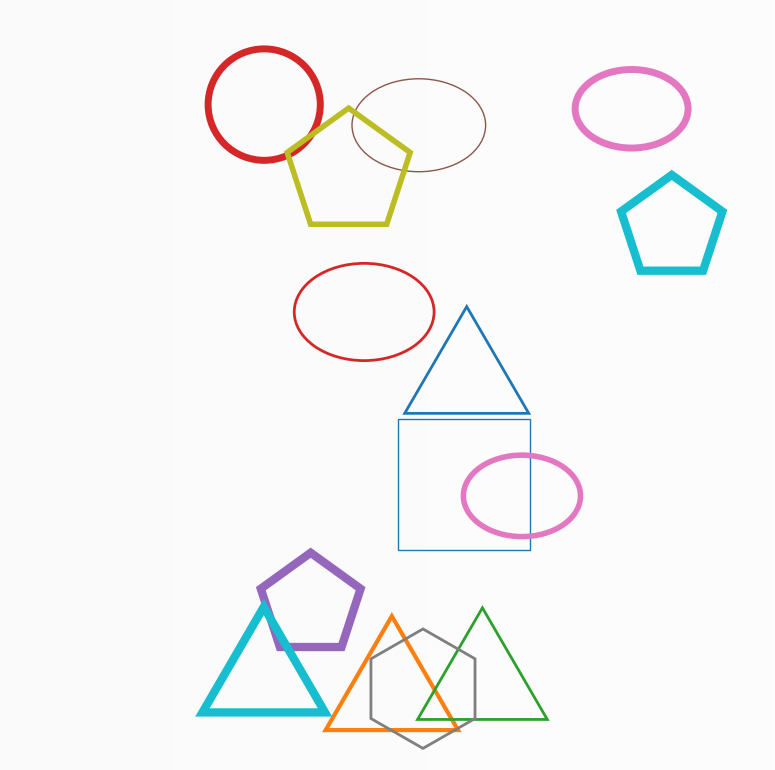[{"shape": "square", "thickness": 0.5, "radius": 0.43, "center": [0.599, 0.371]}, {"shape": "triangle", "thickness": 1, "radius": 0.46, "center": [0.602, 0.509]}, {"shape": "triangle", "thickness": 1.5, "radius": 0.49, "center": [0.506, 0.101]}, {"shape": "triangle", "thickness": 1, "radius": 0.48, "center": [0.622, 0.114]}, {"shape": "circle", "thickness": 2.5, "radius": 0.36, "center": [0.341, 0.864]}, {"shape": "oval", "thickness": 1, "radius": 0.45, "center": [0.47, 0.595]}, {"shape": "pentagon", "thickness": 3, "radius": 0.34, "center": [0.401, 0.214]}, {"shape": "oval", "thickness": 0.5, "radius": 0.43, "center": [0.54, 0.837]}, {"shape": "oval", "thickness": 2.5, "radius": 0.36, "center": [0.815, 0.859]}, {"shape": "oval", "thickness": 2, "radius": 0.38, "center": [0.674, 0.356]}, {"shape": "hexagon", "thickness": 1, "radius": 0.39, "center": [0.546, 0.106]}, {"shape": "pentagon", "thickness": 2, "radius": 0.42, "center": [0.45, 0.776]}, {"shape": "pentagon", "thickness": 3, "radius": 0.34, "center": [0.867, 0.704]}, {"shape": "triangle", "thickness": 3, "radius": 0.46, "center": [0.34, 0.12]}]